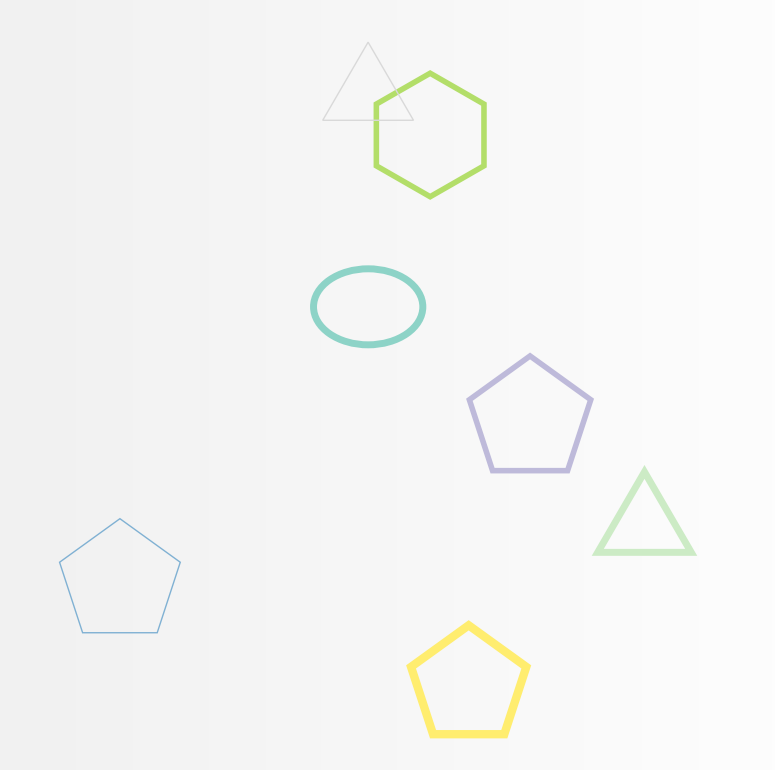[{"shape": "oval", "thickness": 2.5, "radius": 0.35, "center": [0.475, 0.602]}, {"shape": "pentagon", "thickness": 2, "radius": 0.41, "center": [0.684, 0.455]}, {"shape": "pentagon", "thickness": 0.5, "radius": 0.41, "center": [0.155, 0.245]}, {"shape": "hexagon", "thickness": 2, "radius": 0.4, "center": [0.555, 0.825]}, {"shape": "triangle", "thickness": 0.5, "radius": 0.34, "center": [0.475, 0.878]}, {"shape": "triangle", "thickness": 2.5, "radius": 0.35, "center": [0.832, 0.317]}, {"shape": "pentagon", "thickness": 3, "radius": 0.39, "center": [0.605, 0.11]}]